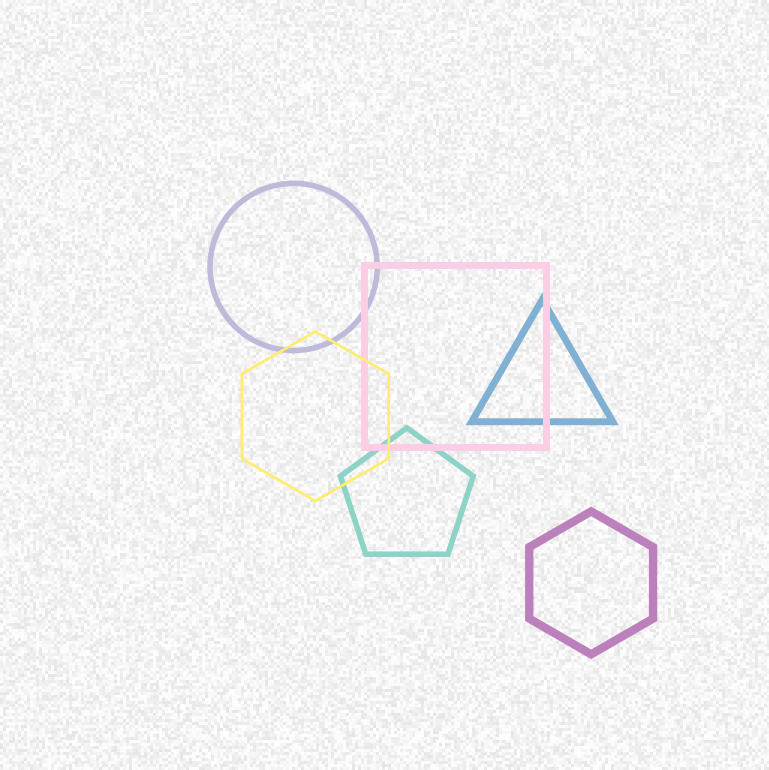[{"shape": "pentagon", "thickness": 2, "radius": 0.45, "center": [0.528, 0.354]}, {"shape": "circle", "thickness": 2, "radius": 0.54, "center": [0.381, 0.653]}, {"shape": "triangle", "thickness": 2.5, "radius": 0.53, "center": [0.704, 0.505]}, {"shape": "square", "thickness": 2.5, "radius": 0.59, "center": [0.591, 0.537]}, {"shape": "hexagon", "thickness": 3, "radius": 0.46, "center": [0.768, 0.243]}, {"shape": "hexagon", "thickness": 1, "radius": 0.55, "center": [0.41, 0.459]}]